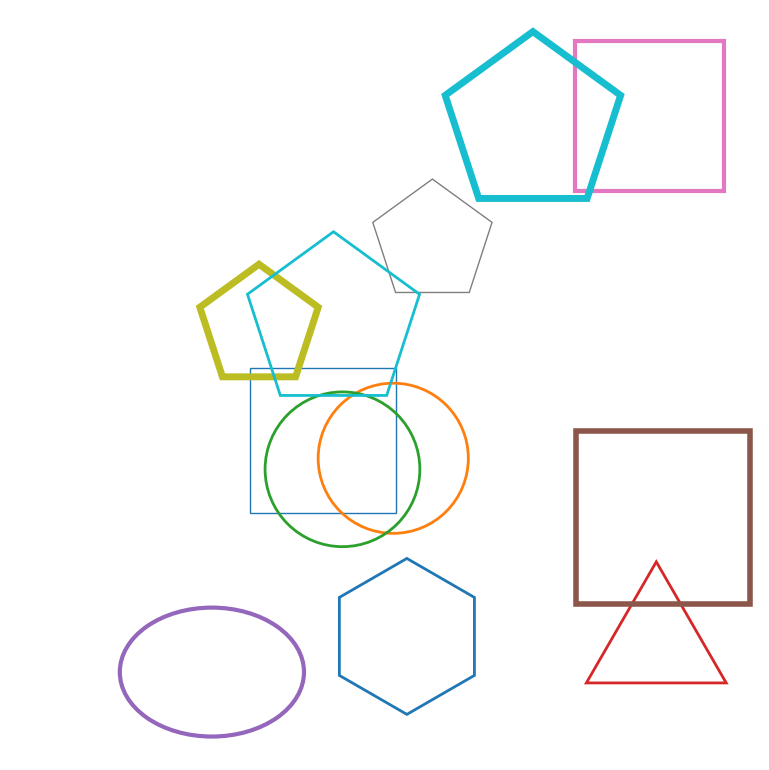[{"shape": "square", "thickness": 0.5, "radius": 0.47, "center": [0.419, 0.428]}, {"shape": "hexagon", "thickness": 1, "radius": 0.51, "center": [0.528, 0.173]}, {"shape": "circle", "thickness": 1, "radius": 0.49, "center": [0.511, 0.405]}, {"shape": "circle", "thickness": 1, "radius": 0.5, "center": [0.445, 0.391]}, {"shape": "triangle", "thickness": 1, "radius": 0.52, "center": [0.852, 0.166]}, {"shape": "oval", "thickness": 1.5, "radius": 0.6, "center": [0.275, 0.127]}, {"shape": "square", "thickness": 2, "radius": 0.56, "center": [0.861, 0.328]}, {"shape": "square", "thickness": 1.5, "radius": 0.48, "center": [0.843, 0.849]}, {"shape": "pentagon", "thickness": 0.5, "radius": 0.41, "center": [0.562, 0.686]}, {"shape": "pentagon", "thickness": 2.5, "radius": 0.4, "center": [0.336, 0.576]}, {"shape": "pentagon", "thickness": 1, "radius": 0.59, "center": [0.433, 0.582]}, {"shape": "pentagon", "thickness": 2.5, "radius": 0.6, "center": [0.692, 0.839]}]